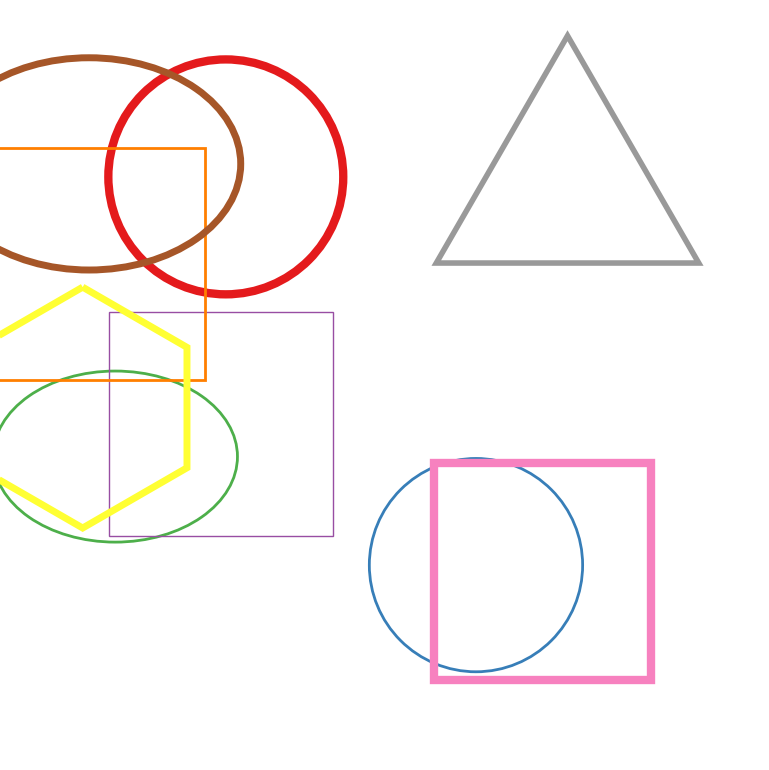[{"shape": "circle", "thickness": 3, "radius": 0.76, "center": [0.293, 0.77]}, {"shape": "circle", "thickness": 1, "radius": 0.69, "center": [0.618, 0.266]}, {"shape": "oval", "thickness": 1, "radius": 0.79, "center": [0.15, 0.407]}, {"shape": "square", "thickness": 0.5, "radius": 0.73, "center": [0.287, 0.449]}, {"shape": "square", "thickness": 1, "radius": 0.75, "center": [0.116, 0.657]}, {"shape": "hexagon", "thickness": 2.5, "radius": 0.78, "center": [0.107, 0.471]}, {"shape": "oval", "thickness": 2.5, "radius": 0.98, "center": [0.116, 0.787]}, {"shape": "square", "thickness": 3, "radius": 0.7, "center": [0.704, 0.258]}, {"shape": "triangle", "thickness": 2, "radius": 0.98, "center": [0.737, 0.757]}]